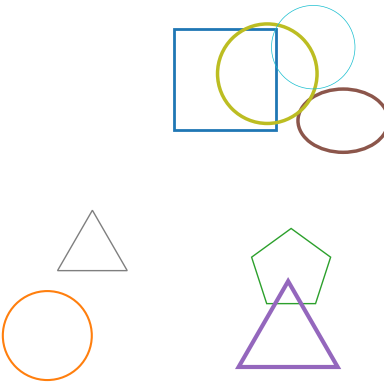[{"shape": "square", "thickness": 2, "radius": 0.66, "center": [0.584, 0.794]}, {"shape": "circle", "thickness": 1.5, "radius": 0.58, "center": [0.123, 0.128]}, {"shape": "pentagon", "thickness": 1, "radius": 0.54, "center": [0.756, 0.299]}, {"shape": "triangle", "thickness": 3, "radius": 0.74, "center": [0.748, 0.121]}, {"shape": "oval", "thickness": 2.5, "radius": 0.59, "center": [0.891, 0.687]}, {"shape": "triangle", "thickness": 1, "radius": 0.52, "center": [0.24, 0.349]}, {"shape": "circle", "thickness": 2.5, "radius": 0.65, "center": [0.694, 0.809]}, {"shape": "circle", "thickness": 0.5, "radius": 0.54, "center": [0.814, 0.877]}]